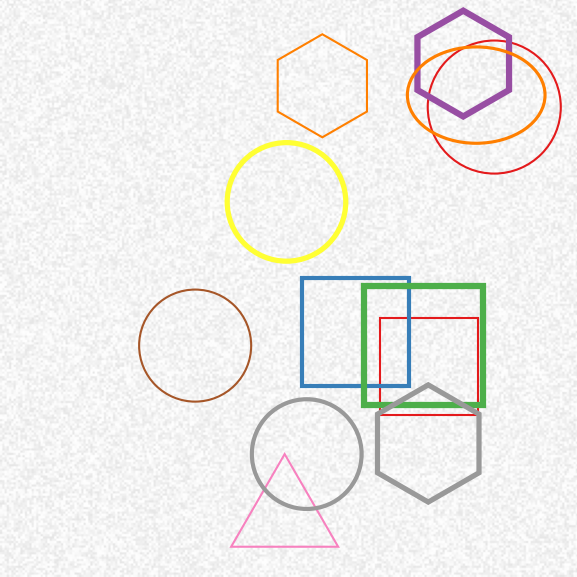[{"shape": "circle", "thickness": 1, "radius": 0.58, "center": [0.856, 0.814]}, {"shape": "square", "thickness": 1, "radius": 0.42, "center": [0.743, 0.365]}, {"shape": "square", "thickness": 2, "radius": 0.47, "center": [0.615, 0.424]}, {"shape": "square", "thickness": 3, "radius": 0.51, "center": [0.733, 0.401]}, {"shape": "hexagon", "thickness": 3, "radius": 0.46, "center": [0.802, 0.889]}, {"shape": "oval", "thickness": 1.5, "radius": 0.6, "center": [0.825, 0.834]}, {"shape": "hexagon", "thickness": 1, "radius": 0.45, "center": [0.558, 0.851]}, {"shape": "circle", "thickness": 2.5, "radius": 0.51, "center": [0.496, 0.65]}, {"shape": "circle", "thickness": 1, "radius": 0.49, "center": [0.338, 0.401]}, {"shape": "triangle", "thickness": 1, "radius": 0.53, "center": [0.493, 0.106]}, {"shape": "circle", "thickness": 2, "radius": 0.48, "center": [0.531, 0.213]}, {"shape": "hexagon", "thickness": 2.5, "radius": 0.51, "center": [0.742, 0.231]}]